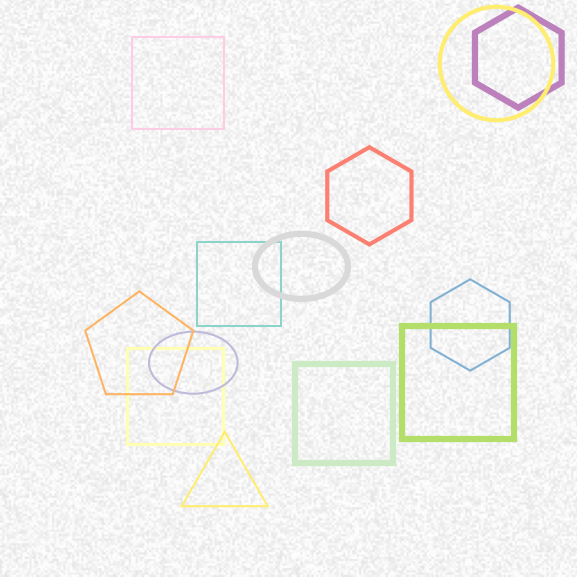[{"shape": "square", "thickness": 1, "radius": 0.36, "center": [0.414, 0.507]}, {"shape": "square", "thickness": 1.5, "radius": 0.42, "center": [0.303, 0.314]}, {"shape": "oval", "thickness": 1, "radius": 0.38, "center": [0.335, 0.371]}, {"shape": "hexagon", "thickness": 2, "radius": 0.42, "center": [0.64, 0.66]}, {"shape": "hexagon", "thickness": 1, "radius": 0.4, "center": [0.814, 0.436]}, {"shape": "pentagon", "thickness": 1, "radius": 0.49, "center": [0.241, 0.396]}, {"shape": "square", "thickness": 3, "radius": 0.49, "center": [0.793, 0.337]}, {"shape": "square", "thickness": 1, "radius": 0.4, "center": [0.308, 0.855]}, {"shape": "oval", "thickness": 3, "radius": 0.4, "center": [0.522, 0.538]}, {"shape": "hexagon", "thickness": 3, "radius": 0.43, "center": [0.897, 0.899]}, {"shape": "square", "thickness": 3, "radius": 0.42, "center": [0.595, 0.283]}, {"shape": "circle", "thickness": 2, "radius": 0.49, "center": [0.86, 0.889]}, {"shape": "triangle", "thickness": 1, "radius": 0.43, "center": [0.389, 0.166]}]